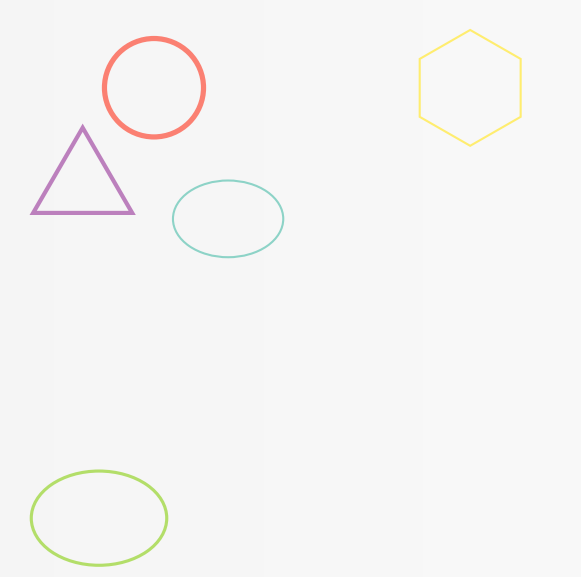[{"shape": "oval", "thickness": 1, "radius": 0.47, "center": [0.392, 0.62]}, {"shape": "circle", "thickness": 2.5, "radius": 0.43, "center": [0.265, 0.847]}, {"shape": "oval", "thickness": 1.5, "radius": 0.58, "center": [0.17, 0.102]}, {"shape": "triangle", "thickness": 2, "radius": 0.49, "center": [0.142, 0.68]}, {"shape": "hexagon", "thickness": 1, "radius": 0.5, "center": [0.809, 0.847]}]